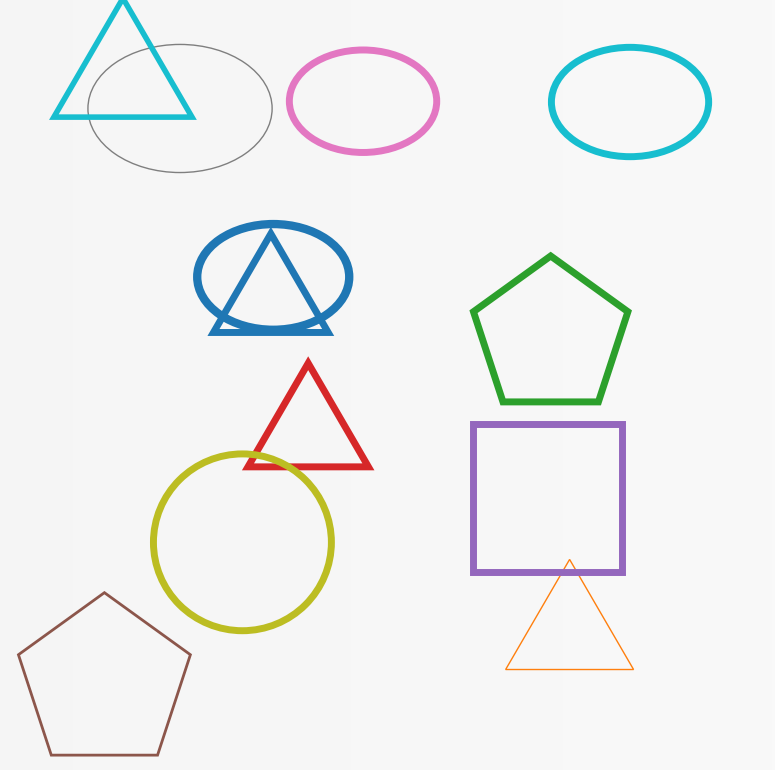[{"shape": "triangle", "thickness": 2.5, "radius": 0.43, "center": [0.349, 0.611]}, {"shape": "oval", "thickness": 3, "radius": 0.49, "center": [0.353, 0.64]}, {"shape": "triangle", "thickness": 0.5, "radius": 0.48, "center": [0.735, 0.178]}, {"shape": "pentagon", "thickness": 2.5, "radius": 0.52, "center": [0.711, 0.563]}, {"shape": "triangle", "thickness": 2.5, "radius": 0.45, "center": [0.398, 0.439]}, {"shape": "square", "thickness": 2.5, "radius": 0.48, "center": [0.706, 0.354]}, {"shape": "pentagon", "thickness": 1, "radius": 0.58, "center": [0.135, 0.114]}, {"shape": "oval", "thickness": 2.5, "radius": 0.48, "center": [0.468, 0.869]}, {"shape": "oval", "thickness": 0.5, "radius": 0.59, "center": [0.232, 0.859]}, {"shape": "circle", "thickness": 2.5, "radius": 0.57, "center": [0.313, 0.296]}, {"shape": "oval", "thickness": 2.5, "radius": 0.51, "center": [0.813, 0.868]}, {"shape": "triangle", "thickness": 2, "radius": 0.51, "center": [0.159, 0.899]}]